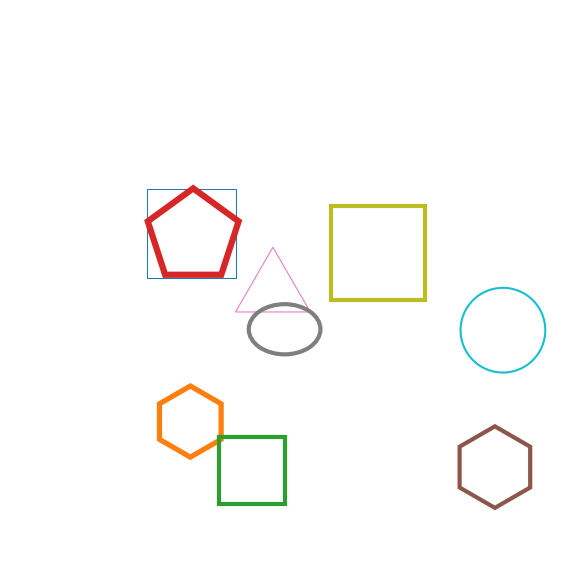[{"shape": "square", "thickness": 0.5, "radius": 0.38, "center": [0.332, 0.595]}, {"shape": "hexagon", "thickness": 2.5, "radius": 0.31, "center": [0.33, 0.269]}, {"shape": "square", "thickness": 2, "radius": 0.29, "center": [0.436, 0.184]}, {"shape": "pentagon", "thickness": 3, "radius": 0.41, "center": [0.335, 0.59]}, {"shape": "hexagon", "thickness": 2, "radius": 0.35, "center": [0.857, 0.19]}, {"shape": "triangle", "thickness": 0.5, "radius": 0.37, "center": [0.473, 0.496]}, {"shape": "oval", "thickness": 2, "radius": 0.31, "center": [0.493, 0.429]}, {"shape": "square", "thickness": 2, "radius": 0.41, "center": [0.655, 0.561]}, {"shape": "circle", "thickness": 1, "radius": 0.37, "center": [0.871, 0.427]}]